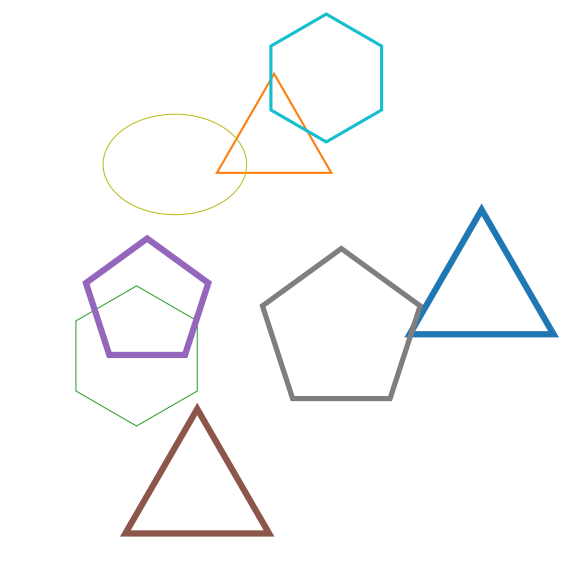[{"shape": "triangle", "thickness": 3, "radius": 0.72, "center": [0.834, 0.492]}, {"shape": "triangle", "thickness": 1, "radius": 0.57, "center": [0.475, 0.757]}, {"shape": "hexagon", "thickness": 0.5, "radius": 0.61, "center": [0.237, 0.383]}, {"shape": "pentagon", "thickness": 3, "radius": 0.56, "center": [0.255, 0.475]}, {"shape": "triangle", "thickness": 3, "radius": 0.72, "center": [0.342, 0.147]}, {"shape": "pentagon", "thickness": 2.5, "radius": 0.72, "center": [0.591, 0.425]}, {"shape": "oval", "thickness": 0.5, "radius": 0.62, "center": [0.303, 0.714]}, {"shape": "hexagon", "thickness": 1.5, "radius": 0.55, "center": [0.565, 0.864]}]